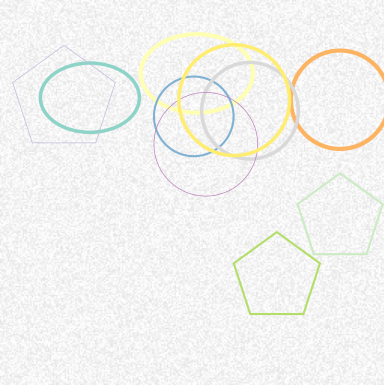[{"shape": "oval", "thickness": 2.5, "radius": 0.64, "center": [0.233, 0.746]}, {"shape": "oval", "thickness": 3, "radius": 0.73, "center": [0.511, 0.809]}, {"shape": "pentagon", "thickness": 0.5, "radius": 0.7, "center": [0.166, 0.742]}, {"shape": "circle", "thickness": 1.5, "radius": 0.52, "center": [0.503, 0.698]}, {"shape": "circle", "thickness": 3, "radius": 0.64, "center": [0.883, 0.741]}, {"shape": "pentagon", "thickness": 1.5, "radius": 0.59, "center": [0.719, 0.28]}, {"shape": "circle", "thickness": 2.5, "radius": 0.63, "center": [0.649, 0.712]}, {"shape": "circle", "thickness": 0.5, "radius": 0.67, "center": [0.535, 0.625]}, {"shape": "pentagon", "thickness": 1.5, "radius": 0.58, "center": [0.883, 0.434]}, {"shape": "circle", "thickness": 2.5, "radius": 0.72, "center": [0.608, 0.74]}]